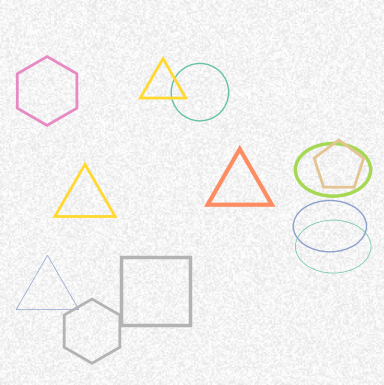[{"shape": "oval", "thickness": 0.5, "radius": 0.49, "center": [0.865, 0.36]}, {"shape": "circle", "thickness": 1, "radius": 0.37, "center": [0.519, 0.761]}, {"shape": "triangle", "thickness": 3, "radius": 0.48, "center": [0.623, 0.516]}, {"shape": "triangle", "thickness": 0.5, "radius": 0.47, "center": [0.123, 0.243]}, {"shape": "oval", "thickness": 1, "radius": 0.48, "center": [0.857, 0.413]}, {"shape": "hexagon", "thickness": 2, "radius": 0.45, "center": [0.122, 0.764]}, {"shape": "oval", "thickness": 2.5, "radius": 0.49, "center": [0.865, 0.559]}, {"shape": "triangle", "thickness": 2, "radius": 0.34, "center": [0.424, 0.779]}, {"shape": "triangle", "thickness": 2, "radius": 0.45, "center": [0.221, 0.483]}, {"shape": "pentagon", "thickness": 2, "radius": 0.34, "center": [0.88, 0.569]}, {"shape": "hexagon", "thickness": 2, "radius": 0.42, "center": [0.239, 0.14]}, {"shape": "square", "thickness": 2.5, "radius": 0.44, "center": [0.404, 0.244]}]